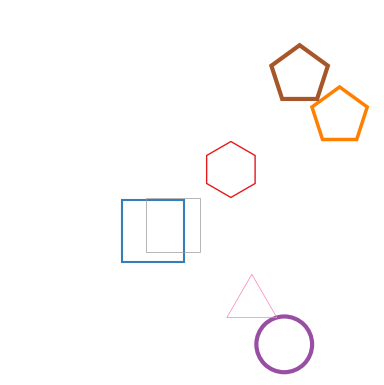[{"shape": "hexagon", "thickness": 1, "radius": 0.36, "center": [0.6, 0.56]}, {"shape": "square", "thickness": 1.5, "radius": 0.4, "center": [0.397, 0.401]}, {"shape": "circle", "thickness": 3, "radius": 0.36, "center": [0.738, 0.106]}, {"shape": "pentagon", "thickness": 2.5, "radius": 0.38, "center": [0.882, 0.699]}, {"shape": "pentagon", "thickness": 3, "radius": 0.39, "center": [0.778, 0.805]}, {"shape": "triangle", "thickness": 0.5, "radius": 0.38, "center": [0.654, 0.213]}, {"shape": "square", "thickness": 0.5, "radius": 0.35, "center": [0.45, 0.416]}]